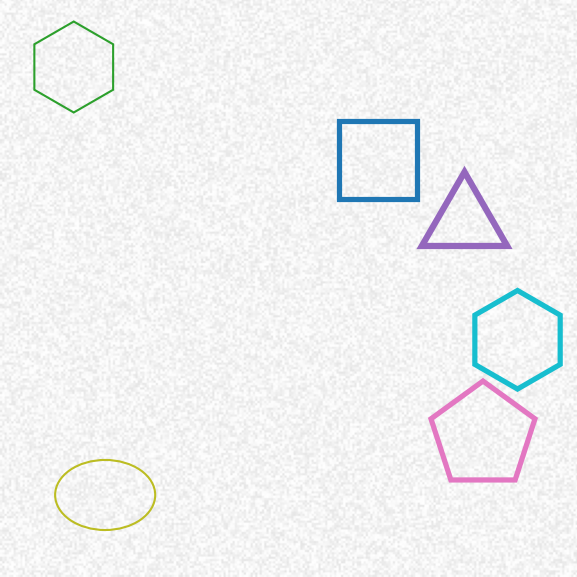[{"shape": "square", "thickness": 2.5, "radius": 0.33, "center": [0.654, 0.722]}, {"shape": "hexagon", "thickness": 1, "radius": 0.39, "center": [0.128, 0.883]}, {"shape": "triangle", "thickness": 3, "radius": 0.43, "center": [0.804, 0.616]}, {"shape": "pentagon", "thickness": 2.5, "radius": 0.47, "center": [0.836, 0.245]}, {"shape": "oval", "thickness": 1, "radius": 0.43, "center": [0.182, 0.142]}, {"shape": "hexagon", "thickness": 2.5, "radius": 0.43, "center": [0.896, 0.411]}]